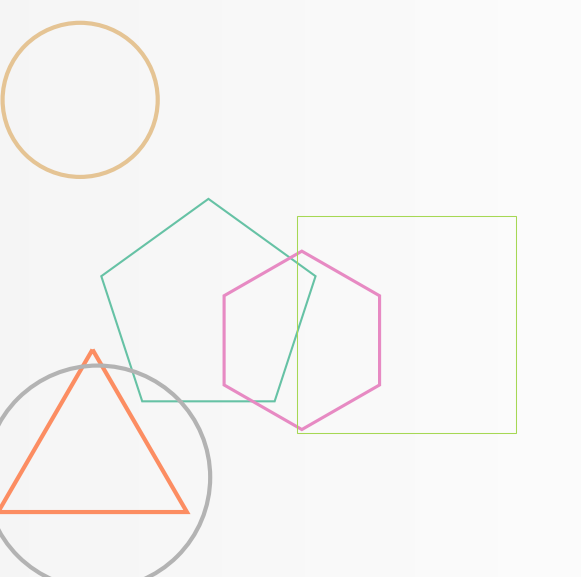[{"shape": "pentagon", "thickness": 1, "radius": 0.97, "center": [0.359, 0.461]}, {"shape": "triangle", "thickness": 2, "radius": 0.94, "center": [0.159, 0.206]}, {"shape": "hexagon", "thickness": 1.5, "radius": 0.77, "center": [0.519, 0.41]}, {"shape": "square", "thickness": 0.5, "radius": 0.94, "center": [0.699, 0.437]}, {"shape": "circle", "thickness": 2, "radius": 0.67, "center": [0.138, 0.826]}, {"shape": "circle", "thickness": 2, "radius": 0.97, "center": [0.168, 0.173]}]